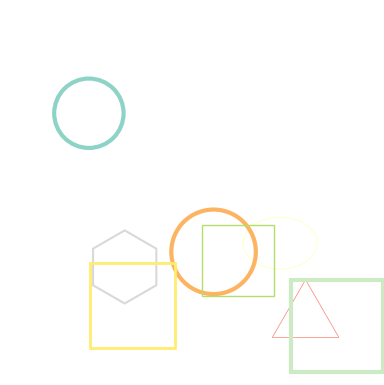[{"shape": "circle", "thickness": 3, "radius": 0.45, "center": [0.231, 0.706]}, {"shape": "oval", "thickness": 0.5, "radius": 0.48, "center": [0.728, 0.369]}, {"shape": "triangle", "thickness": 0.5, "radius": 0.5, "center": [0.794, 0.174]}, {"shape": "circle", "thickness": 3, "radius": 0.55, "center": [0.555, 0.346]}, {"shape": "square", "thickness": 1, "radius": 0.46, "center": [0.618, 0.323]}, {"shape": "hexagon", "thickness": 1.5, "radius": 0.47, "center": [0.324, 0.307]}, {"shape": "square", "thickness": 3, "radius": 0.6, "center": [0.875, 0.154]}, {"shape": "square", "thickness": 2, "radius": 0.55, "center": [0.344, 0.206]}]